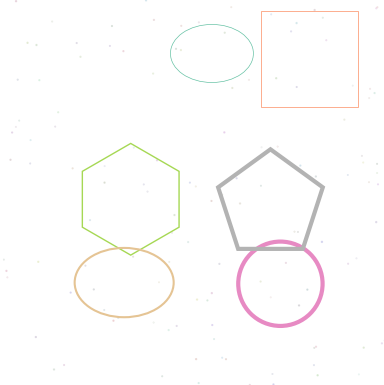[{"shape": "oval", "thickness": 0.5, "radius": 0.54, "center": [0.55, 0.861]}, {"shape": "square", "thickness": 0.5, "radius": 0.63, "center": [0.804, 0.846]}, {"shape": "circle", "thickness": 3, "radius": 0.55, "center": [0.728, 0.263]}, {"shape": "hexagon", "thickness": 1, "radius": 0.73, "center": [0.339, 0.482]}, {"shape": "oval", "thickness": 1.5, "radius": 0.64, "center": [0.323, 0.266]}, {"shape": "pentagon", "thickness": 3, "radius": 0.71, "center": [0.702, 0.469]}]